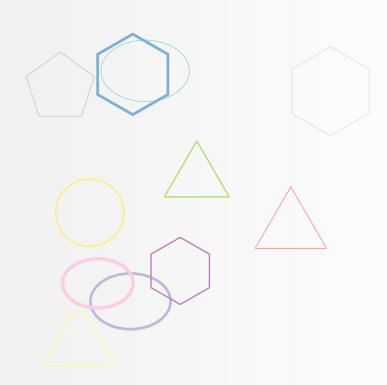[{"shape": "oval", "thickness": 0.5, "radius": 0.57, "center": [0.375, 0.816]}, {"shape": "triangle", "thickness": 1, "radius": 0.53, "center": [0.203, 0.107]}, {"shape": "oval", "thickness": 2, "radius": 0.52, "center": [0.337, 0.217]}, {"shape": "triangle", "thickness": 0.5, "radius": 0.53, "center": [0.751, 0.408]}, {"shape": "hexagon", "thickness": 2, "radius": 0.52, "center": [0.343, 0.807]}, {"shape": "triangle", "thickness": 1, "radius": 0.48, "center": [0.508, 0.537]}, {"shape": "oval", "thickness": 2.5, "radius": 0.46, "center": [0.252, 0.264]}, {"shape": "pentagon", "thickness": 1, "radius": 0.46, "center": [0.156, 0.772]}, {"shape": "hexagon", "thickness": 1, "radius": 0.44, "center": [0.465, 0.296]}, {"shape": "hexagon", "thickness": 0.5, "radius": 0.58, "center": [0.853, 0.763]}, {"shape": "circle", "thickness": 1, "radius": 0.44, "center": [0.232, 0.448]}]